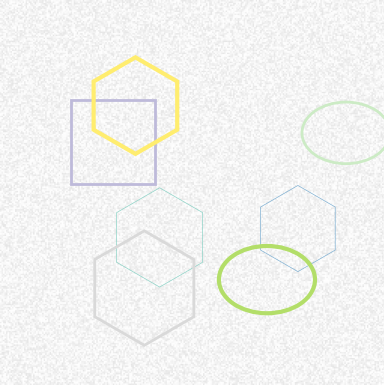[{"shape": "hexagon", "thickness": 0.5, "radius": 0.64, "center": [0.415, 0.383]}, {"shape": "square", "thickness": 2, "radius": 0.55, "center": [0.294, 0.632]}, {"shape": "hexagon", "thickness": 0.5, "radius": 0.56, "center": [0.774, 0.406]}, {"shape": "oval", "thickness": 3, "radius": 0.62, "center": [0.693, 0.274]}, {"shape": "hexagon", "thickness": 2, "radius": 0.74, "center": [0.375, 0.252]}, {"shape": "oval", "thickness": 2, "radius": 0.57, "center": [0.899, 0.655]}, {"shape": "hexagon", "thickness": 3, "radius": 0.63, "center": [0.352, 0.726]}]